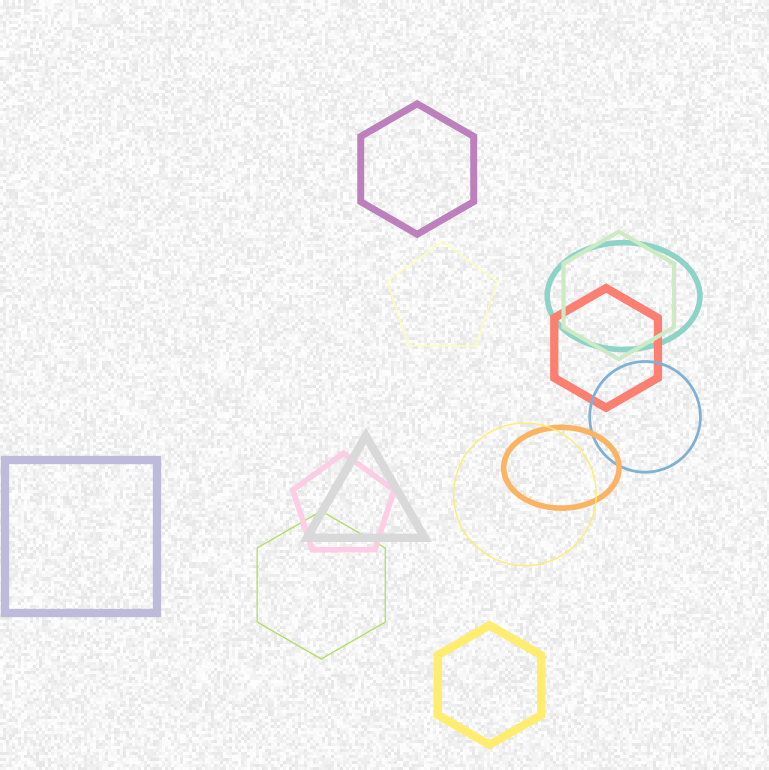[{"shape": "oval", "thickness": 2, "radius": 0.5, "center": [0.81, 0.615]}, {"shape": "pentagon", "thickness": 0.5, "radius": 0.37, "center": [0.574, 0.612]}, {"shape": "square", "thickness": 3, "radius": 0.49, "center": [0.105, 0.303]}, {"shape": "hexagon", "thickness": 3, "radius": 0.39, "center": [0.787, 0.548]}, {"shape": "circle", "thickness": 1, "radius": 0.36, "center": [0.838, 0.459]}, {"shape": "oval", "thickness": 2, "radius": 0.37, "center": [0.729, 0.393]}, {"shape": "hexagon", "thickness": 0.5, "radius": 0.48, "center": [0.417, 0.24]}, {"shape": "pentagon", "thickness": 2, "radius": 0.35, "center": [0.446, 0.342]}, {"shape": "triangle", "thickness": 3, "radius": 0.44, "center": [0.475, 0.346]}, {"shape": "hexagon", "thickness": 2.5, "radius": 0.42, "center": [0.542, 0.78]}, {"shape": "hexagon", "thickness": 1.5, "radius": 0.41, "center": [0.804, 0.616]}, {"shape": "circle", "thickness": 0.5, "radius": 0.46, "center": [0.682, 0.358]}, {"shape": "hexagon", "thickness": 3, "radius": 0.39, "center": [0.636, 0.11]}]